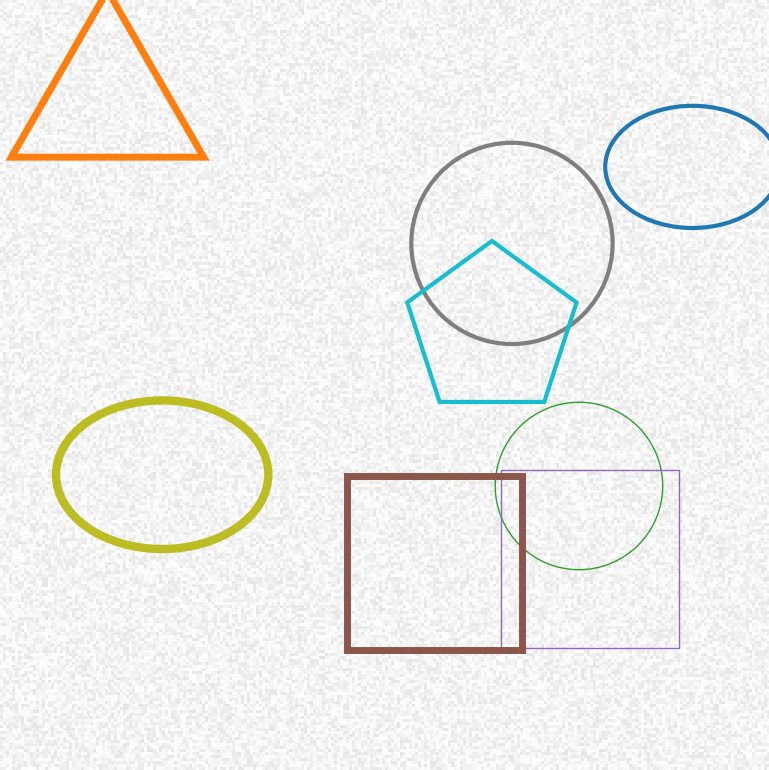[{"shape": "oval", "thickness": 1.5, "radius": 0.57, "center": [0.899, 0.783]}, {"shape": "triangle", "thickness": 2.5, "radius": 0.72, "center": [0.14, 0.868]}, {"shape": "circle", "thickness": 0.5, "radius": 0.54, "center": [0.752, 0.369]}, {"shape": "square", "thickness": 0.5, "radius": 0.58, "center": [0.766, 0.274]}, {"shape": "square", "thickness": 2.5, "radius": 0.57, "center": [0.564, 0.269]}, {"shape": "circle", "thickness": 1.5, "radius": 0.65, "center": [0.665, 0.684]}, {"shape": "oval", "thickness": 3, "radius": 0.69, "center": [0.211, 0.383]}, {"shape": "pentagon", "thickness": 1.5, "radius": 0.58, "center": [0.639, 0.571]}]